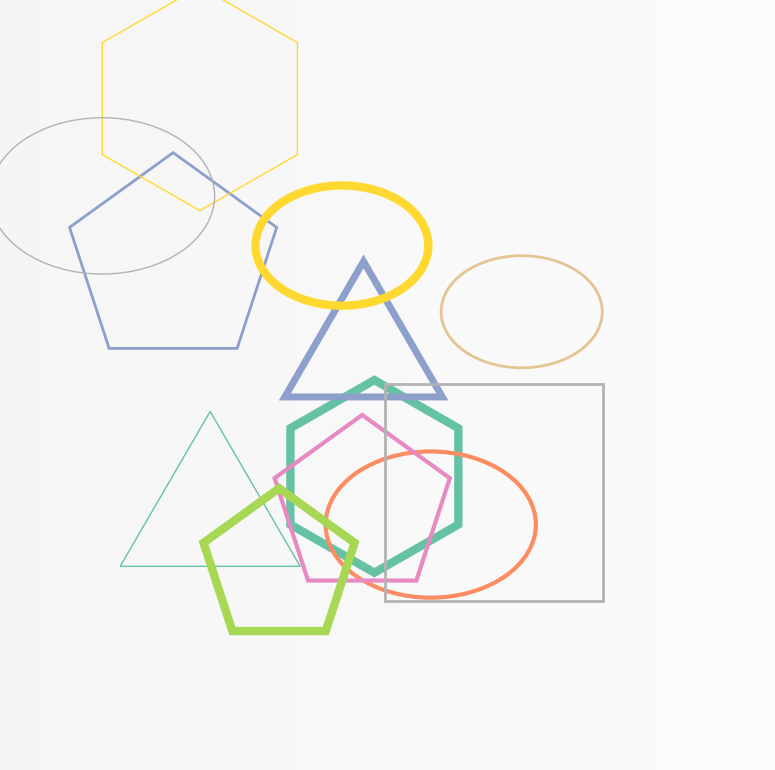[{"shape": "triangle", "thickness": 0.5, "radius": 0.67, "center": [0.271, 0.332]}, {"shape": "hexagon", "thickness": 3, "radius": 0.63, "center": [0.483, 0.381]}, {"shape": "oval", "thickness": 1.5, "radius": 0.68, "center": [0.556, 0.319]}, {"shape": "triangle", "thickness": 2.5, "radius": 0.59, "center": [0.469, 0.543]}, {"shape": "pentagon", "thickness": 1, "radius": 0.7, "center": [0.223, 0.661]}, {"shape": "pentagon", "thickness": 1.5, "radius": 0.59, "center": [0.467, 0.342]}, {"shape": "pentagon", "thickness": 3, "radius": 0.51, "center": [0.36, 0.263]}, {"shape": "oval", "thickness": 3, "radius": 0.56, "center": [0.441, 0.681]}, {"shape": "hexagon", "thickness": 0.5, "radius": 0.73, "center": [0.258, 0.872]}, {"shape": "oval", "thickness": 1, "radius": 0.52, "center": [0.673, 0.595]}, {"shape": "square", "thickness": 1, "radius": 0.7, "center": [0.637, 0.36]}, {"shape": "oval", "thickness": 0.5, "radius": 0.72, "center": [0.132, 0.746]}]